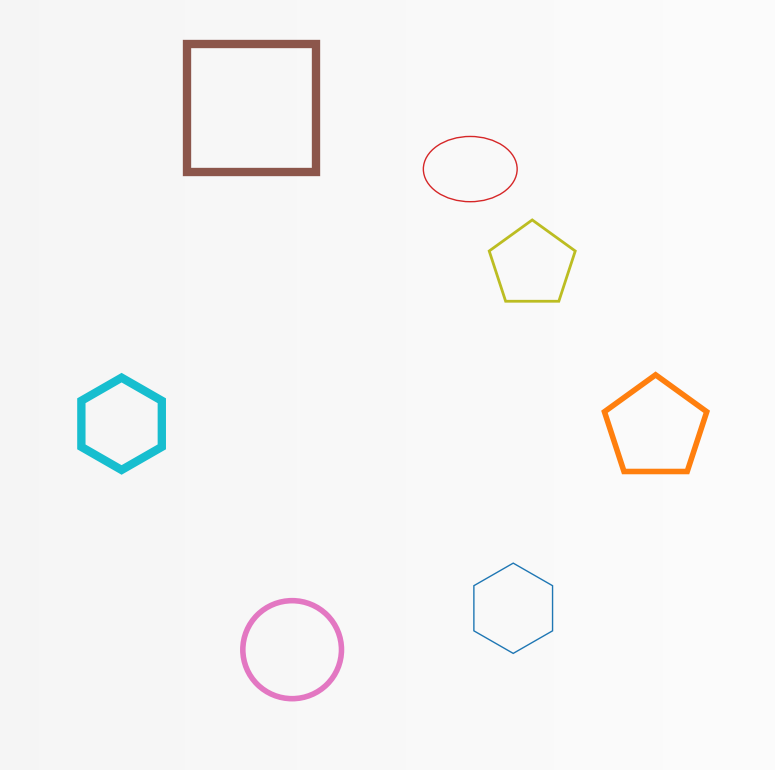[{"shape": "hexagon", "thickness": 0.5, "radius": 0.29, "center": [0.662, 0.21]}, {"shape": "pentagon", "thickness": 2, "radius": 0.35, "center": [0.846, 0.444]}, {"shape": "oval", "thickness": 0.5, "radius": 0.3, "center": [0.607, 0.78]}, {"shape": "square", "thickness": 3, "radius": 0.42, "center": [0.324, 0.86]}, {"shape": "circle", "thickness": 2, "radius": 0.32, "center": [0.377, 0.156]}, {"shape": "pentagon", "thickness": 1, "radius": 0.29, "center": [0.687, 0.656]}, {"shape": "hexagon", "thickness": 3, "radius": 0.3, "center": [0.157, 0.45]}]